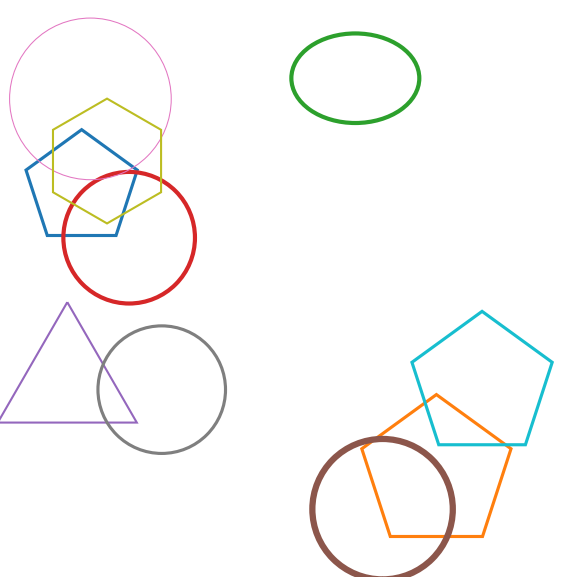[{"shape": "pentagon", "thickness": 1.5, "radius": 0.51, "center": [0.141, 0.673]}, {"shape": "pentagon", "thickness": 1.5, "radius": 0.68, "center": [0.756, 0.18]}, {"shape": "oval", "thickness": 2, "radius": 0.55, "center": [0.615, 0.864]}, {"shape": "circle", "thickness": 2, "radius": 0.57, "center": [0.224, 0.588]}, {"shape": "triangle", "thickness": 1, "radius": 0.69, "center": [0.117, 0.337]}, {"shape": "circle", "thickness": 3, "radius": 0.61, "center": [0.662, 0.117]}, {"shape": "circle", "thickness": 0.5, "radius": 0.7, "center": [0.157, 0.828]}, {"shape": "circle", "thickness": 1.5, "radius": 0.55, "center": [0.28, 0.324]}, {"shape": "hexagon", "thickness": 1, "radius": 0.54, "center": [0.185, 0.72]}, {"shape": "pentagon", "thickness": 1.5, "radius": 0.64, "center": [0.835, 0.332]}]